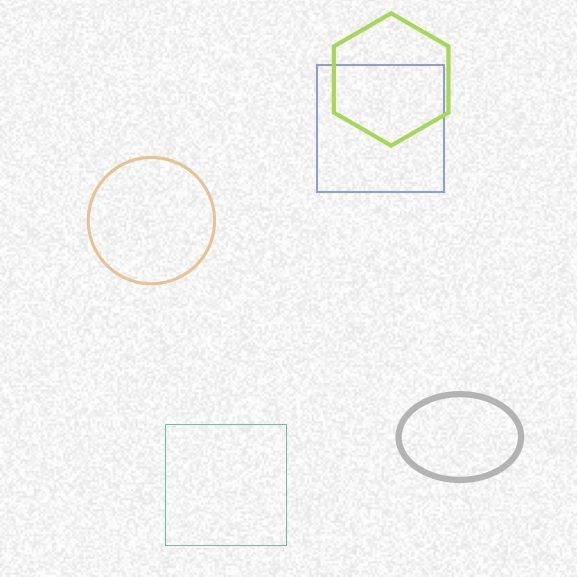[{"shape": "square", "thickness": 0.5, "radius": 0.52, "center": [0.39, 0.161]}, {"shape": "square", "thickness": 1, "radius": 0.55, "center": [0.659, 0.776]}, {"shape": "hexagon", "thickness": 2, "radius": 0.57, "center": [0.677, 0.862]}, {"shape": "circle", "thickness": 1.5, "radius": 0.55, "center": [0.262, 0.617]}, {"shape": "oval", "thickness": 3, "radius": 0.53, "center": [0.796, 0.242]}]